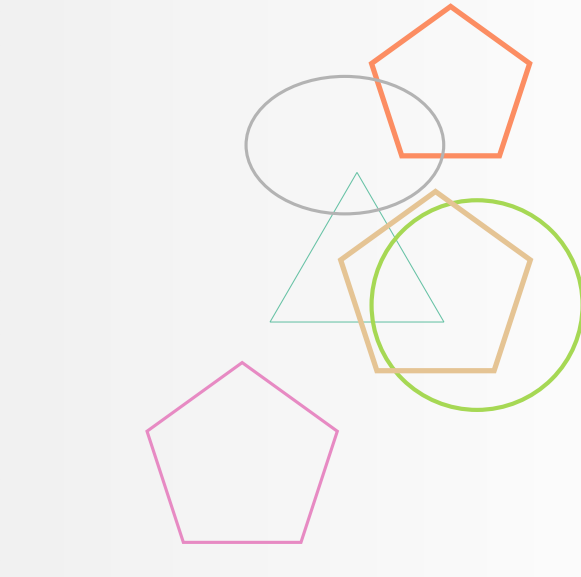[{"shape": "triangle", "thickness": 0.5, "radius": 0.86, "center": [0.614, 0.528]}, {"shape": "pentagon", "thickness": 2.5, "radius": 0.71, "center": [0.775, 0.845]}, {"shape": "pentagon", "thickness": 1.5, "radius": 0.86, "center": [0.417, 0.199]}, {"shape": "circle", "thickness": 2, "radius": 0.91, "center": [0.821, 0.471]}, {"shape": "pentagon", "thickness": 2.5, "radius": 0.86, "center": [0.749, 0.496]}, {"shape": "oval", "thickness": 1.5, "radius": 0.85, "center": [0.593, 0.748]}]